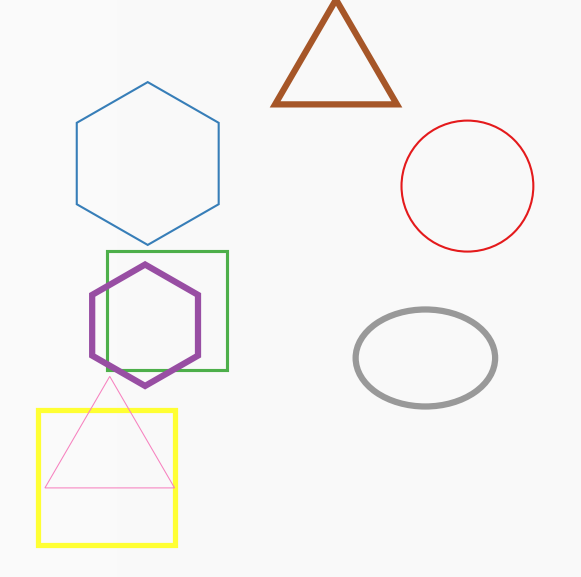[{"shape": "circle", "thickness": 1, "radius": 0.57, "center": [0.804, 0.677]}, {"shape": "hexagon", "thickness": 1, "radius": 0.7, "center": [0.254, 0.716]}, {"shape": "square", "thickness": 1.5, "radius": 0.51, "center": [0.288, 0.461]}, {"shape": "hexagon", "thickness": 3, "radius": 0.53, "center": [0.25, 0.436]}, {"shape": "square", "thickness": 2.5, "radius": 0.59, "center": [0.183, 0.173]}, {"shape": "triangle", "thickness": 3, "radius": 0.6, "center": [0.578, 0.879]}, {"shape": "triangle", "thickness": 0.5, "radius": 0.64, "center": [0.189, 0.219]}, {"shape": "oval", "thickness": 3, "radius": 0.6, "center": [0.732, 0.379]}]